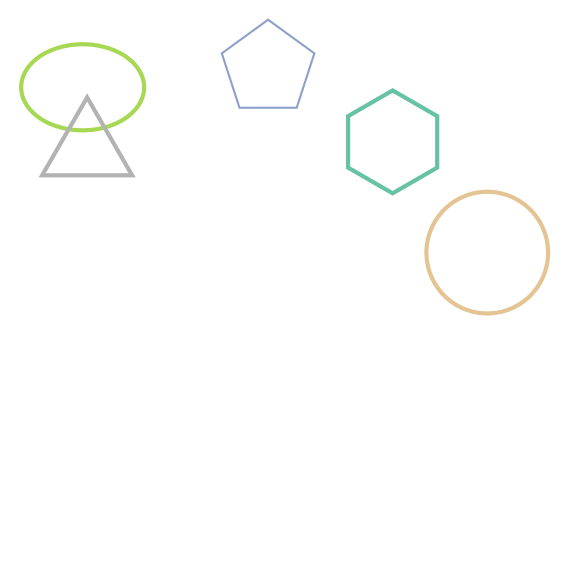[{"shape": "hexagon", "thickness": 2, "radius": 0.45, "center": [0.68, 0.753]}, {"shape": "pentagon", "thickness": 1, "radius": 0.42, "center": [0.464, 0.881]}, {"shape": "oval", "thickness": 2, "radius": 0.53, "center": [0.143, 0.848]}, {"shape": "circle", "thickness": 2, "radius": 0.53, "center": [0.844, 0.562]}, {"shape": "triangle", "thickness": 2, "radius": 0.45, "center": [0.151, 0.741]}]